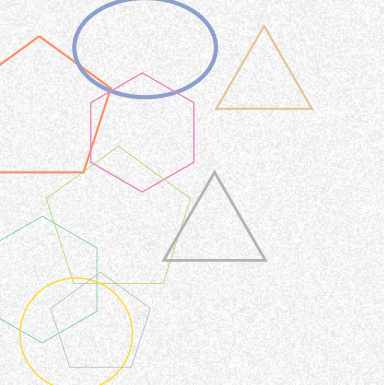[{"shape": "hexagon", "thickness": 0.5, "radius": 0.82, "center": [0.11, 0.274]}, {"shape": "pentagon", "thickness": 1.5, "radius": 0.98, "center": [0.102, 0.71]}, {"shape": "oval", "thickness": 3, "radius": 0.92, "center": [0.377, 0.876]}, {"shape": "hexagon", "thickness": 1, "radius": 0.77, "center": [0.37, 0.656]}, {"shape": "pentagon", "thickness": 0.5, "radius": 0.99, "center": [0.308, 0.423]}, {"shape": "circle", "thickness": 1, "radius": 0.73, "center": [0.198, 0.132]}, {"shape": "triangle", "thickness": 1.5, "radius": 0.72, "center": [0.686, 0.789]}, {"shape": "triangle", "thickness": 2, "radius": 0.76, "center": [0.557, 0.4]}, {"shape": "pentagon", "thickness": 0.5, "radius": 0.68, "center": [0.261, 0.156]}]